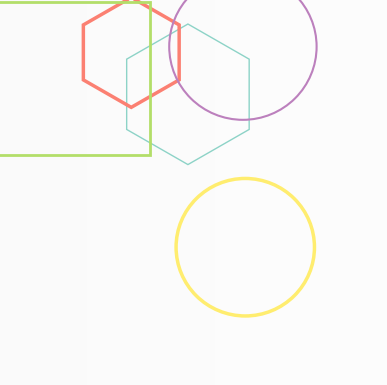[{"shape": "hexagon", "thickness": 1, "radius": 0.91, "center": [0.485, 0.755]}, {"shape": "hexagon", "thickness": 2.5, "radius": 0.71, "center": [0.339, 0.864]}, {"shape": "square", "thickness": 2, "radius": 0.99, "center": [0.189, 0.796]}, {"shape": "circle", "thickness": 1.5, "radius": 0.95, "center": [0.627, 0.879]}, {"shape": "circle", "thickness": 2.5, "radius": 0.89, "center": [0.633, 0.358]}]